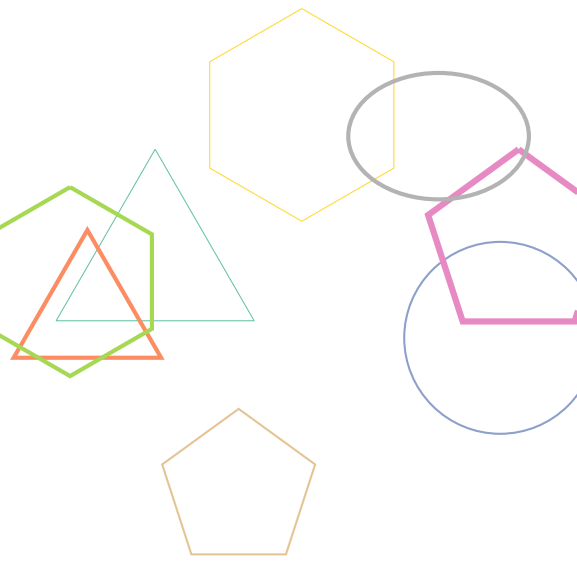[{"shape": "triangle", "thickness": 0.5, "radius": 0.99, "center": [0.269, 0.543]}, {"shape": "triangle", "thickness": 2, "radius": 0.74, "center": [0.151, 0.453]}, {"shape": "circle", "thickness": 1, "radius": 0.83, "center": [0.866, 0.414]}, {"shape": "pentagon", "thickness": 3, "radius": 0.82, "center": [0.898, 0.576]}, {"shape": "hexagon", "thickness": 2, "radius": 0.82, "center": [0.121, 0.512]}, {"shape": "hexagon", "thickness": 0.5, "radius": 0.92, "center": [0.523, 0.8]}, {"shape": "pentagon", "thickness": 1, "radius": 0.7, "center": [0.413, 0.152]}, {"shape": "oval", "thickness": 2, "radius": 0.78, "center": [0.759, 0.763]}]